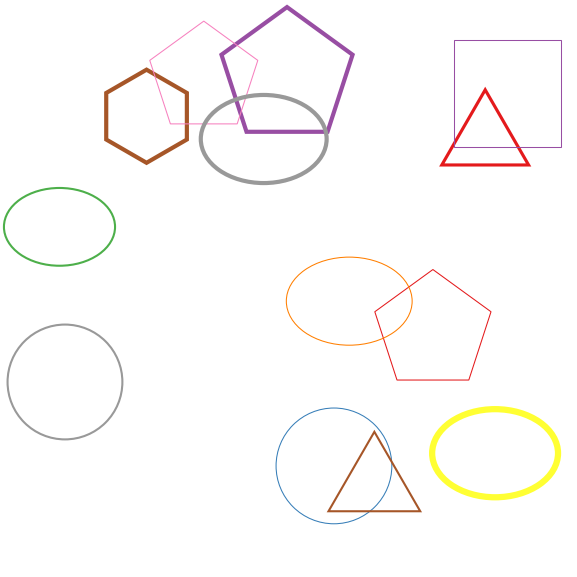[{"shape": "triangle", "thickness": 1.5, "radius": 0.43, "center": [0.84, 0.757]}, {"shape": "pentagon", "thickness": 0.5, "radius": 0.53, "center": [0.75, 0.427]}, {"shape": "circle", "thickness": 0.5, "radius": 0.5, "center": [0.578, 0.192]}, {"shape": "oval", "thickness": 1, "radius": 0.48, "center": [0.103, 0.606]}, {"shape": "pentagon", "thickness": 2, "radius": 0.6, "center": [0.497, 0.867]}, {"shape": "square", "thickness": 0.5, "radius": 0.46, "center": [0.879, 0.837]}, {"shape": "oval", "thickness": 0.5, "radius": 0.54, "center": [0.605, 0.478]}, {"shape": "oval", "thickness": 3, "radius": 0.54, "center": [0.857, 0.214]}, {"shape": "hexagon", "thickness": 2, "radius": 0.4, "center": [0.254, 0.798]}, {"shape": "triangle", "thickness": 1, "radius": 0.46, "center": [0.648, 0.16]}, {"shape": "pentagon", "thickness": 0.5, "radius": 0.49, "center": [0.353, 0.864]}, {"shape": "circle", "thickness": 1, "radius": 0.5, "center": [0.113, 0.338]}, {"shape": "oval", "thickness": 2, "radius": 0.54, "center": [0.457, 0.758]}]